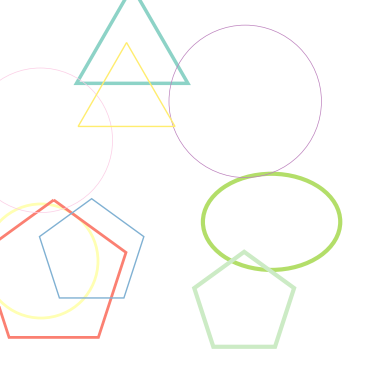[{"shape": "triangle", "thickness": 2.5, "radius": 0.84, "center": [0.343, 0.867]}, {"shape": "circle", "thickness": 2, "radius": 0.74, "center": [0.106, 0.322]}, {"shape": "pentagon", "thickness": 2, "radius": 0.99, "center": [0.14, 0.283]}, {"shape": "pentagon", "thickness": 1, "radius": 0.71, "center": [0.238, 0.341]}, {"shape": "oval", "thickness": 3, "radius": 0.89, "center": [0.705, 0.424]}, {"shape": "circle", "thickness": 0.5, "radius": 0.94, "center": [0.104, 0.636]}, {"shape": "circle", "thickness": 0.5, "radius": 0.99, "center": [0.637, 0.737]}, {"shape": "pentagon", "thickness": 3, "radius": 0.68, "center": [0.634, 0.21]}, {"shape": "triangle", "thickness": 1, "radius": 0.73, "center": [0.329, 0.744]}]